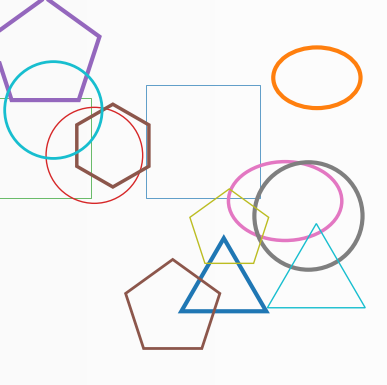[{"shape": "triangle", "thickness": 3, "radius": 0.63, "center": [0.578, 0.255]}, {"shape": "square", "thickness": 0.5, "radius": 0.73, "center": [0.523, 0.633]}, {"shape": "oval", "thickness": 3, "radius": 0.56, "center": [0.818, 0.798]}, {"shape": "square", "thickness": 0.5, "radius": 0.65, "center": [0.105, 0.615]}, {"shape": "circle", "thickness": 1, "radius": 0.62, "center": [0.244, 0.597]}, {"shape": "pentagon", "thickness": 3, "radius": 0.74, "center": [0.117, 0.859]}, {"shape": "pentagon", "thickness": 2, "radius": 0.64, "center": [0.446, 0.198]}, {"shape": "hexagon", "thickness": 2.5, "radius": 0.54, "center": [0.291, 0.622]}, {"shape": "oval", "thickness": 2.5, "radius": 0.73, "center": [0.736, 0.478]}, {"shape": "circle", "thickness": 3, "radius": 0.7, "center": [0.796, 0.439]}, {"shape": "pentagon", "thickness": 1, "radius": 0.53, "center": [0.592, 0.402]}, {"shape": "triangle", "thickness": 1, "radius": 0.73, "center": [0.816, 0.274]}, {"shape": "circle", "thickness": 2, "radius": 0.63, "center": [0.138, 0.714]}]